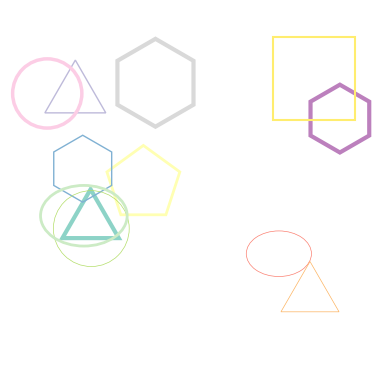[{"shape": "triangle", "thickness": 3, "radius": 0.42, "center": [0.235, 0.424]}, {"shape": "pentagon", "thickness": 2, "radius": 0.5, "center": [0.372, 0.523]}, {"shape": "triangle", "thickness": 1, "radius": 0.46, "center": [0.196, 0.753]}, {"shape": "oval", "thickness": 0.5, "radius": 0.42, "center": [0.724, 0.341]}, {"shape": "hexagon", "thickness": 1, "radius": 0.43, "center": [0.215, 0.562]}, {"shape": "triangle", "thickness": 0.5, "radius": 0.44, "center": [0.805, 0.234]}, {"shape": "circle", "thickness": 0.5, "radius": 0.49, "center": [0.237, 0.406]}, {"shape": "circle", "thickness": 2.5, "radius": 0.45, "center": [0.123, 0.757]}, {"shape": "hexagon", "thickness": 3, "radius": 0.57, "center": [0.404, 0.785]}, {"shape": "hexagon", "thickness": 3, "radius": 0.44, "center": [0.883, 0.692]}, {"shape": "oval", "thickness": 2, "radius": 0.56, "center": [0.218, 0.44]}, {"shape": "square", "thickness": 1.5, "radius": 0.54, "center": [0.816, 0.797]}]